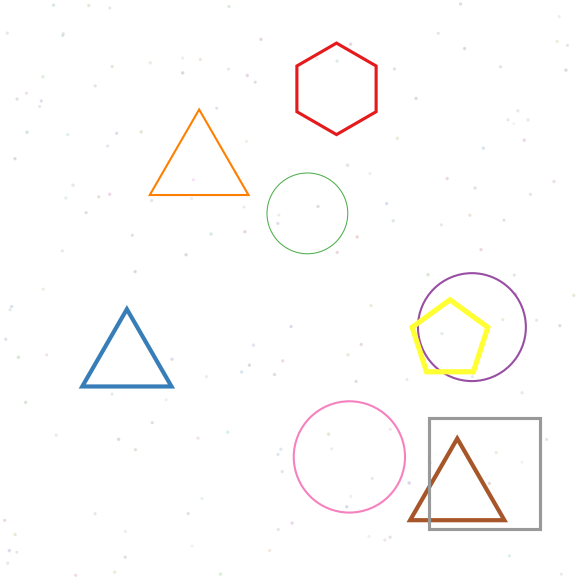[{"shape": "hexagon", "thickness": 1.5, "radius": 0.4, "center": [0.583, 0.845]}, {"shape": "triangle", "thickness": 2, "radius": 0.45, "center": [0.22, 0.375]}, {"shape": "circle", "thickness": 0.5, "radius": 0.35, "center": [0.532, 0.63]}, {"shape": "circle", "thickness": 1, "radius": 0.47, "center": [0.817, 0.433]}, {"shape": "triangle", "thickness": 1, "radius": 0.49, "center": [0.345, 0.711]}, {"shape": "pentagon", "thickness": 2.5, "radius": 0.34, "center": [0.779, 0.411]}, {"shape": "triangle", "thickness": 2, "radius": 0.47, "center": [0.792, 0.145]}, {"shape": "circle", "thickness": 1, "radius": 0.48, "center": [0.605, 0.208]}, {"shape": "square", "thickness": 1.5, "radius": 0.48, "center": [0.84, 0.179]}]